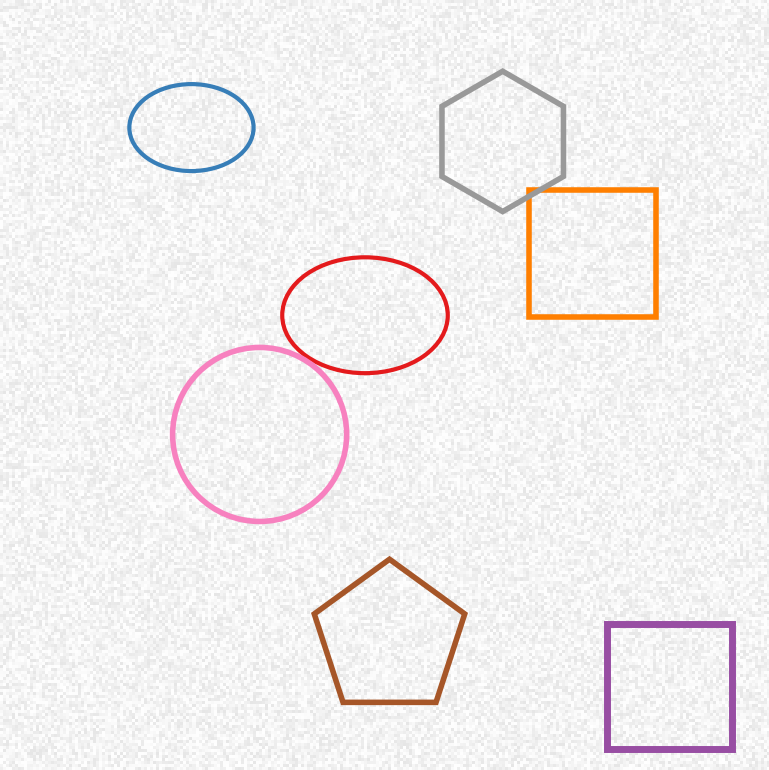[{"shape": "oval", "thickness": 1.5, "radius": 0.54, "center": [0.474, 0.591]}, {"shape": "oval", "thickness": 1.5, "radius": 0.4, "center": [0.249, 0.834]}, {"shape": "square", "thickness": 2.5, "radius": 0.41, "center": [0.87, 0.108]}, {"shape": "square", "thickness": 2, "radius": 0.41, "center": [0.769, 0.671]}, {"shape": "pentagon", "thickness": 2, "radius": 0.51, "center": [0.506, 0.171]}, {"shape": "circle", "thickness": 2, "radius": 0.57, "center": [0.337, 0.436]}, {"shape": "hexagon", "thickness": 2, "radius": 0.46, "center": [0.653, 0.816]}]